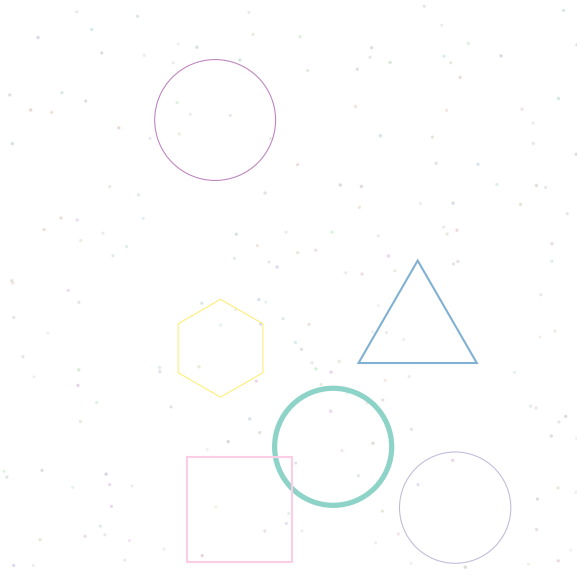[{"shape": "circle", "thickness": 2.5, "radius": 0.51, "center": [0.577, 0.225]}, {"shape": "circle", "thickness": 0.5, "radius": 0.48, "center": [0.788, 0.12]}, {"shape": "triangle", "thickness": 1, "radius": 0.59, "center": [0.723, 0.43]}, {"shape": "square", "thickness": 1, "radius": 0.45, "center": [0.415, 0.117]}, {"shape": "circle", "thickness": 0.5, "radius": 0.52, "center": [0.373, 0.791]}, {"shape": "hexagon", "thickness": 0.5, "radius": 0.42, "center": [0.382, 0.396]}]